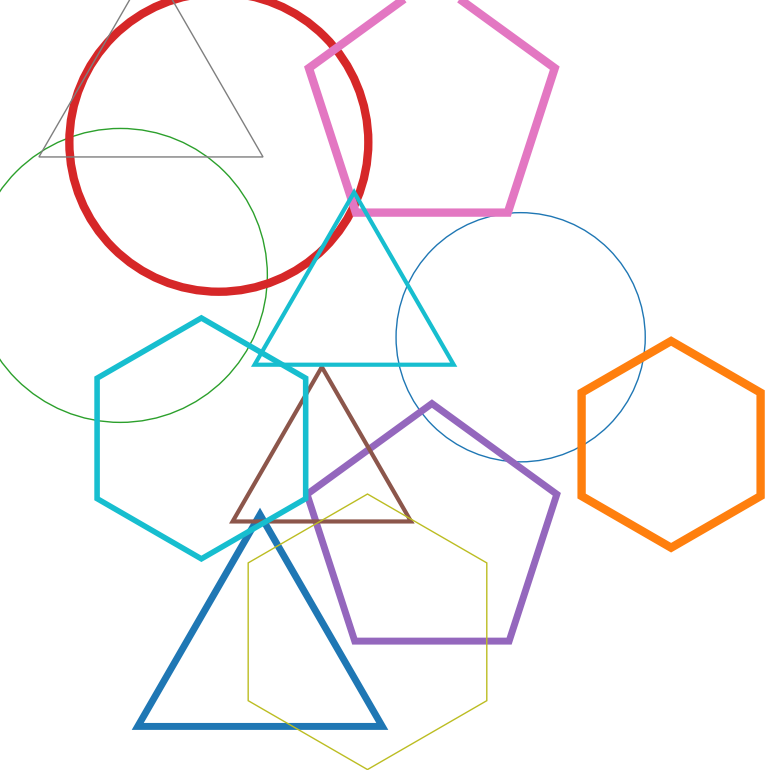[{"shape": "triangle", "thickness": 2.5, "radius": 0.92, "center": [0.338, 0.148]}, {"shape": "circle", "thickness": 0.5, "radius": 0.81, "center": [0.676, 0.562]}, {"shape": "hexagon", "thickness": 3, "radius": 0.67, "center": [0.872, 0.423]}, {"shape": "circle", "thickness": 0.5, "radius": 0.95, "center": [0.156, 0.642]}, {"shape": "circle", "thickness": 3, "radius": 0.97, "center": [0.284, 0.815]}, {"shape": "pentagon", "thickness": 2.5, "radius": 0.85, "center": [0.561, 0.305]}, {"shape": "triangle", "thickness": 1.5, "radius": 0.67, "center": [0.418, 0.39]}, {"shape": "pentagon", "thickness": 3, "radius": 0.84, "center": [0.561, 0.86]}, {"shape": "triangle", "thickness": 0.5, "radius": 0.84, "center": [0.196, 0.88]}, {"shape": "hexagon", "thickness": 0.5, "radius": 0.89, "center": [0.477, 0.179]}, {"shape": "hexagon", "thickness": 2, "radius": 0.78, "center": [0.262, 0.431]}, {"shape": "triangle", "thickness": 1.5, "radius": 0.75, "center": [0.46, 0.601]}]